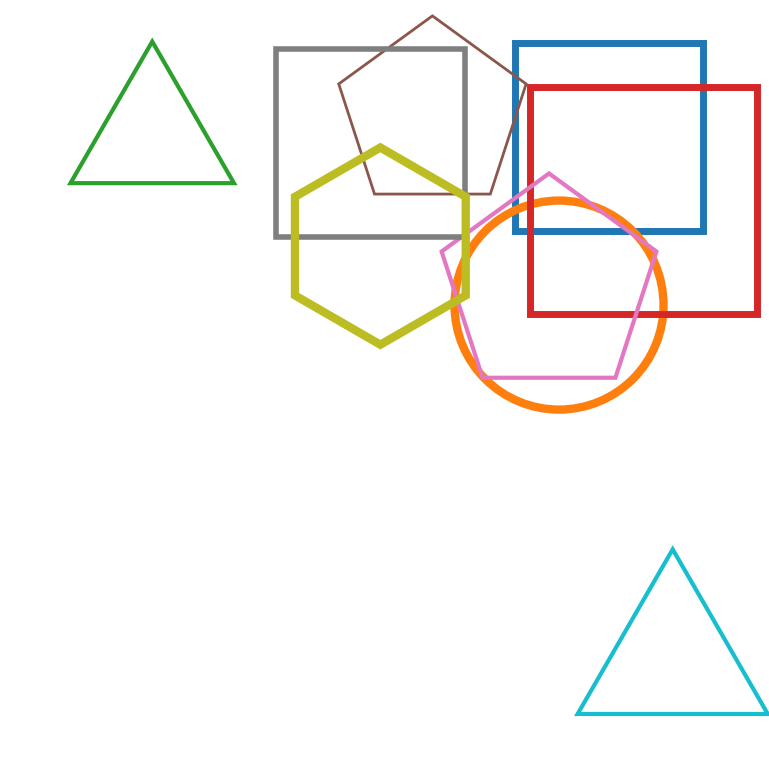[{"shape": "square", "thickness": 2.5, "radius": 0.61, "center": [0.791, 0.822]}, {"shape": "circle", "thickness": 3, "radius": 0.68, "center": [0.726, 0.604]}, {"shape": "triangle", "thickness": 1.5, "radius": 0.61, "center": [0.198, 0.823]}, {"shape": "square", "thickness": 2.5, "radius": 0.74, "center": [0.836, 0.739]}, {"shape": "pentagon", "thickness": 1, "radius": 0.64, "center": [0.562, 0.851]}, {"shape": "pentagon", "thickness": 1.5, "radius": 0.73, "center": [0.713, 0.628]}, {"shape": "square", "thickness": 2, "radius": 0.61, "center": [0.481, 0.814]}, {"shape": "hexagon", "thickness": 3, "radius": 0.64, "center": [0.494, 0.68]}, {"shape": "triangle", "thickness": 1.5, "radius": 0.71, "center": [0.874, 0.144]}]